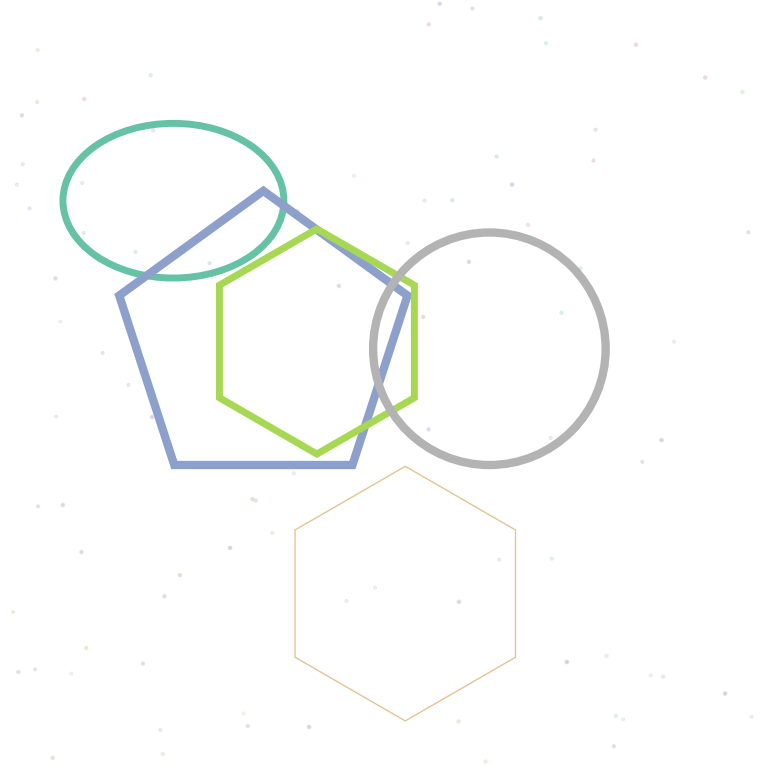[{"shape": "oval", "thickness": 2.5, "radius": 0.72, "center": [0.225, 0.739]}, {"shape": "pentagon", "thickness": 3, "radius": 0.98, "center": [0.342, 0.555]}, {"shape": "hexagon", "thickness": 2.5, "radius": 0.73, "center": [0.412, 0.557]}, {"shape": "hexagon", "thickness": 0.5, "radius": 0.83, "center": [0.526, 0.229]}, {"shape": "circle", "thickness": 3, "radius": 0.75, "center": [0.636, 0.547]}]